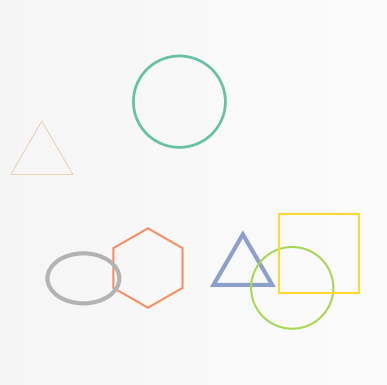[{"shape": "circle", "thickness": 2, "radius": 0.59, "center": [0.463, 0.736]}, {"shape": "hexagon", "thickness": 1.5, "radius": 0.52, "center": [0.382, 0.304]}, {"shape": "triangle", "thickness": 3, "radius": 0.44, "center": [0.627, 0.304]}, {"shape": "circle", "thickness": 1.5, "radius": 0.53, "center": [0.754, 0.252]}, {"shape": "square", "thickness": 1.5, "radius": 0.52, "center": [0.823, 0.342]}, {"shape": "triangle", "thickness": 0.5, "radius": 0.46, "center": [0.108, 0.593]}, {"shape": "oval", "thickness": 3, "radius": 0.46, "center": [0.215, 0.277]}]